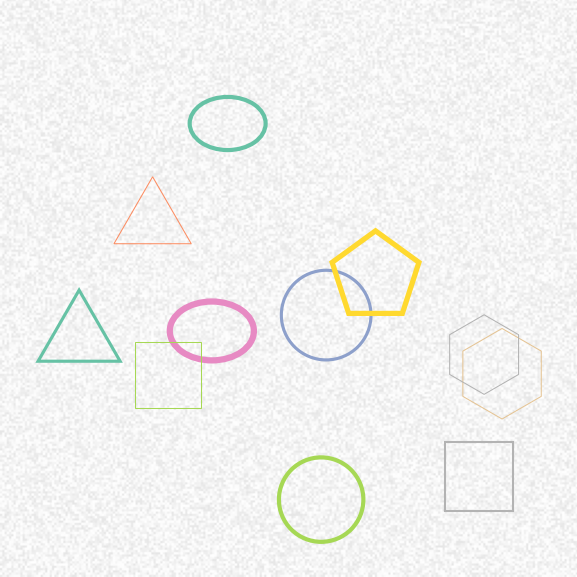[{"shape": "triangle", "thickness": 1.5, "radius": 0.41, "center": [0.137, 0.415]}, {"shape": "oval", "thickness": 2, "radius": 0.33, "center": [0.394, 0.785]}, {"shape": "triangle", "thickness": 0.5, "radius": 0.39, "center": [0.264, 0.616]}, {"shape": "circle", "thickness": 1.5, "radius": 0.39, "center": [0.565, 0.454]}, {"shape": "oval", "thickness": 3, "radius": 0.36, "center": [0.367, 0.426]}, {"shape": "circle", "thickness": 2, "radius": 0.37, "center": [0.556, 0.134]}, {"shape": "square", "thickness": 0.5, "radius": 0.29, "center": [0.29, 0.351]}, {"shape": "pentagon", "thickness": 2.5, "radius": 0.4, "center": [0.65, 0.52]}, {"shape": "hexagon", "thickness": 0.5, "radius": 0.39, "center": [0.869, 0.352]}, {"shape": "hexagon", "thickness": 0.5, "radius": 0.34, "center": [0.838, 0.385]}, {"shape": "square", "thickness": 1, "radius": 0.3, "center": [0.829, 0.174]}]